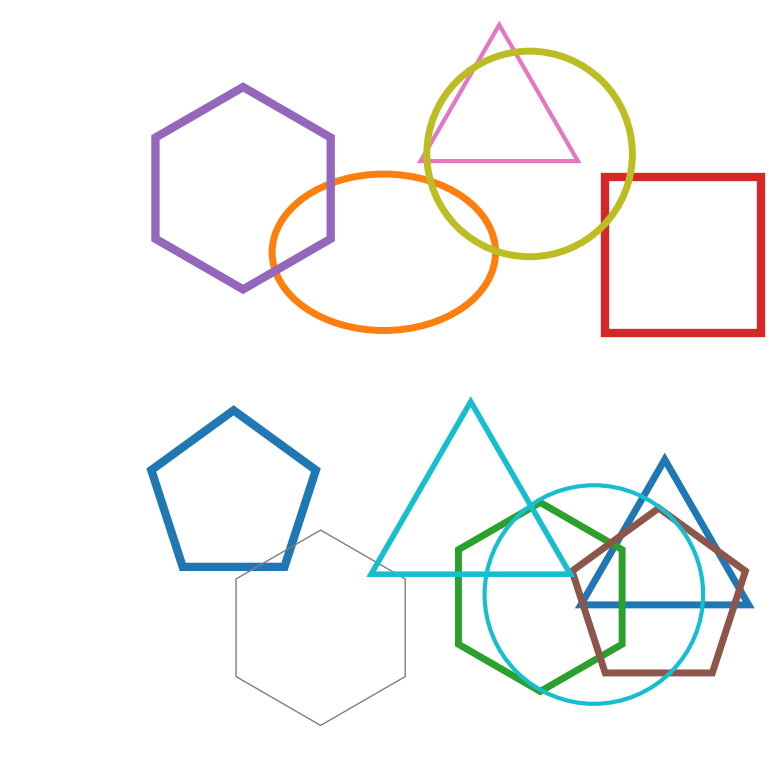[{"shape": "pentagon", "thickness": 3, "radius": 0.56, "center": [0.303, 0.355]}, {"shape": "triangle", "thickness": 2.5, "radius": 0.63, "center": [0.863, 0.277]}, {"shape": "oval", "thickness": 2.5, "radius": 0.73, "center": [0.498, 0.672]}, {"shape": "hexagon", "thickness": 2.5, "radius": 0.61, "center": [0.702, 0.225]}, {"shape": "square", "thickness": 3, "radius": 0.51, "center": [0.887, 0.669]}, {"shape": "hexagon", "thickness": 3, "radius": 0.66, "center": [0.316, 0.756]}, {"shape": "pentagon", "thickness": 2.5, "radius": 0.59, "center": [0.856, 0.222]}, {"shape": "triangle", "thickness": 1.5, "radius": 0.59, "center": [0.648, 0.85]}, {"shape": "hexagon", "thickness": 0.5, "radius": 0.63, "center": [0.416, 0.185]}, {"shape": "circle", "thickness": 2.5, "radius": 0.67, "center": [0.688, 0.8]}, {"shape": "triangle", "thickness": 2, "radius": 0.75, "center": [0.611, 0.329]}, {"shape": "circle", "thickness": 1.5, "radius": 0.71, "center": [0.771, 0.228]}]